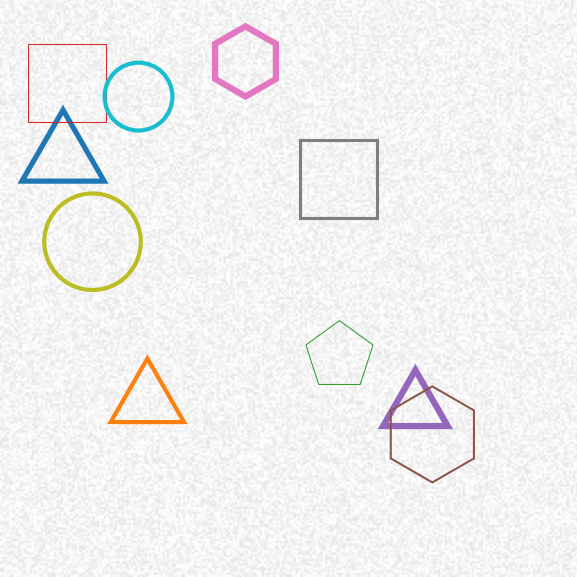[{"shape": "triangle", "thickness": 2.5, "radius": 0.41, "center": [0.109, 0.727]}, {"shape": "triangle", "thickness": 2, "radius": 0.37, "center": [0.255, 0.305]}, {"shape": "pentagon", "thickness": 0.5, "radius": 0.31, "center": [0.588, 0.383]}, {"shape": "square", "thickness": 0.5, "radius": 0.34, "center": [0.116, 0.855]}, {"shape": "triangle", "thickness": 3, "radius": 0.32, "center": [0.719, 0.294]}, {"shape": "hexagon", "thickness": 1, "radius": 0.42, "center": [0.749, 0.247]}, {"shape": "hexagon", "thickness": 3, "radius": 0.3, "center": [0.425, 0.893]}, {"shape": "square", "thickness": 1.5, "radius": 0.34, "center": [0.586, 0.689]}, {"shape": "circle", "thickness": 2, "radius": 0.42, "center": [0.16, 0.581]}, {"shape": "circle", "thickness": 2, "radius": 0.29, "center": [0.24, 0.832]}]